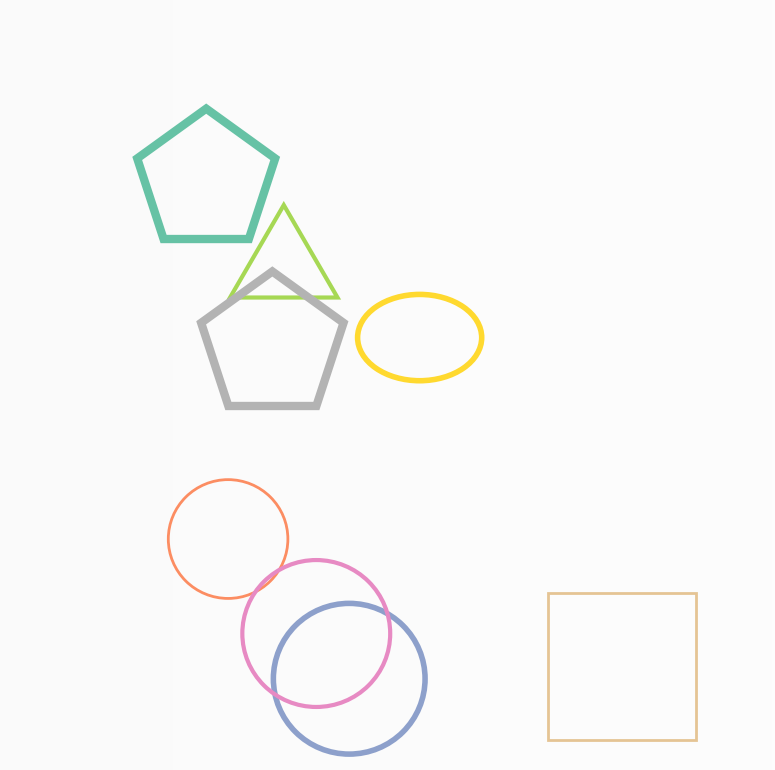[{"shape": "pentagon", "thickness": 3, "radius": 0.47, "center": [0.266, 0.765]}, {"shape": "circle", "thickness": 1, "radius": 0.39, "center": [0.294, 0.3]}, {"shape": "circle", "thickness": 2, "radius": 0.49, "center": [0.451, 0.119]}, {"shape": "circle", "thickness": 1.5, "radius": 0.48, "center": [0.408, 0.177]}, {"shape": "triangle", "thickness": 1.5, "radius": 0.4, "center": [0.366, 0.654]}, {"shape": "oval", "thickness": 2, "radius": 0.4, "center": [0.541, 0.562]}, {"shape": "square", "thickness": 1, "radius": 0.48, "center": [0.803, 0.135]}, {"shape": "pentagon", "thickness": 3, "radius": 0.48, "center": [0.351, 0.551]}]